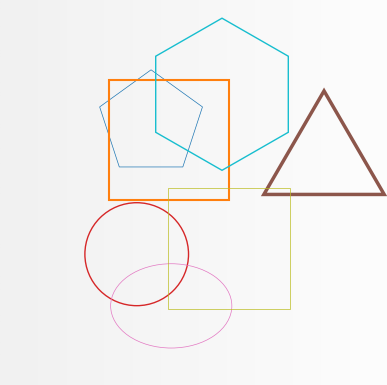[{"shape": "pentagon", "thickness": 0.5, "radius": 0.7, "center": [0.39, 0.679]}, {"shape": "square", "thickness": 1.5, "radius": 0.78, "center": [0.436, 0.637]}, {"shape": "circle", "thickness": 1, "radius": 0.67, "center": [0.353, 0.34]}, {"shape": "triangle", "thickness": 2.5, "radius": 0.9, "center": [0.836, 0.585]}, {"shape": "oval", "thickness": 0.5, "radius": 0.78, "center": [0.442, 0.205]}, {"shape": "square", "thickness": 0.5, "radius": 0.79, "center": [0.591, 0.355]}, {"shape": "hexagon", "thickness": 1, "radius": 0.99, "center": [0.573, 0.755]}]